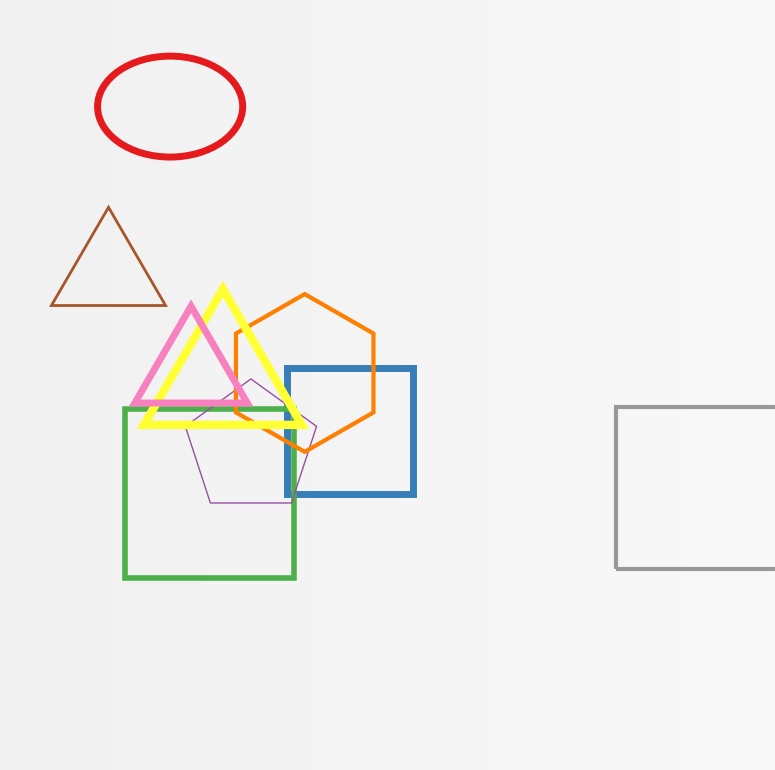[{"shape": "oval", "thickness": 2.5, "radius": 0.47, "center": [0.22, 0.862]}, {"shape": "square", "thickness": 2.5, "radius": 0.41, "center": [0.451, 0.44]}, {"shape": "square", "thickness": 2, "radius": 0.55, "center": [0.27, 0.359]}, {"shape": "pentagon", "thickness": 0.5, "radius": 0.45, "center": [0.324, 0.419]}, {"shape": "hexagon", "thickness": 1.5, "radius": 0.51, "center": [0.393, 0.516]}, {"shape": "triangle", "thickness": 3, "radius": 0.59, "center": [0.288, 0.507]}, {"shape": "triangle", "thickness": 1, "radius": 0.43, "center": [0.14, 0.646]}, {"shape": "triangle", "thickness": 2.5, "radius": 0.42, "center": [0.246, 0.518]}, {"shape": "square", "thickness": 1.5, "radius": 0.53, "center": [0.9, 0.367]}]